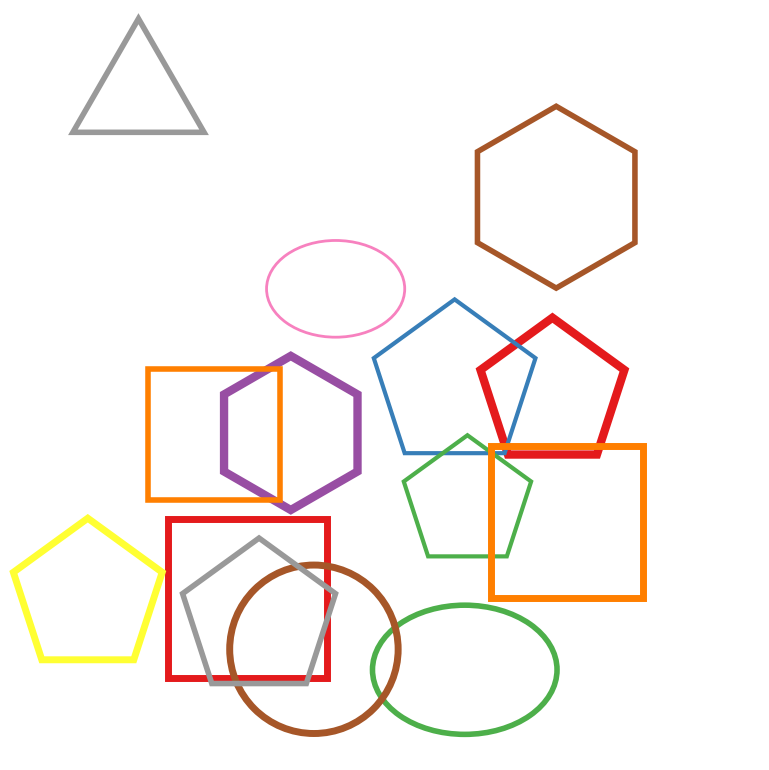[{"shape": "pentagon", "thickness": 3, "radius": 0.49, "center": [0.717, 0.489]}, {"shape": "square", "thickness": 2.5, "radius": 0.52, "center": [0.322, 0.223]}, {"shape": "pentagon", "thickness": 1.5, "radius": 0.55, "center": [0.59, 0.501]}, {"shape": "oval", "thickness": 2, "radius": 0.6, "center": [0.604, 0.13]}, {"shape": "pentagon", "thickness": 1.5, "radius": 0.43, "center": [0.607, 0.348]}, {"shape": "hexagon", "thickness": 3, "radius": 0.5, "center": [0.378, 0.438]}, {"shape": "square", "thickness": 2, "radius": 0.43, "center": [0.278, 0.436]}, {"shape": "square", "thickness": 2.5, "radius": 0.49, "center": [0.736, 0.322]}, {"shape": "pentagon", "thickness": 2.5, "radius": 0.51, "center": [0.114, 0.225]}, {"shape": "circle", "thickness": 2.5, "radius": 0.55, "center": [0.408, 0.157]}, {"shape": "hexagon", "thickness": 2, "radius": 0.59, "center": [0.722, 0.744]}, {"shape": "oval", "thickness": 1, "radius": 0.45, "center": [0.436, 0.625]}, {"shape": "triangle", "thickness": 2, "radius": 0.49, "center": [0.18, 0.877]}, {"shape": "pentagon", "thickness": 2, "radius": 0.52, "center": [0.336, 0.197]}]